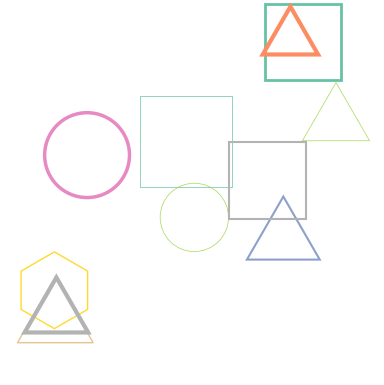[{"shape": "square", "thickness": 2, "radius": 0.49, "center": [0.786, 0.892]}, {"shape": "square", "thickness": 0.5, "radius": 0.6, "center": [0.483, 0.632]}, {"shape": "triangle", "thickness": 3, "radius": 0.41, "center": [0.754, 0.9]}, {"shape": "triangle", "thickness": 1.5, "radius": 0.55, "center": [0.736, 0.38]}, {"shape": "circle", "thickness": 2.5, "radius": 0.55, "center": [0.226, 0.597]}, {"shape": "circle", "thickness": 0.5, "radius": 0.44, "center": [0.505, 0.435]}, {"shape": "triangle", "thickness": 0.5, "radius": 0.5, "center": [0.873, 0.685]}, {"shape": "hexagon", "thickness": 1, "radius": 0.5, "center": [0.141, 0.246]}, {"shape": "triangle", "thickness": 1, "radius": 0.57, "center": [0.144, 0.167]}, {"shape": "triangle", "thickness": 3, "radius": 0.48, "center": [0.146, 0.184]}, {"shape": "square", "thickness": 1.5, "radius": 0.5, "center": [0.694, 0.531]}]